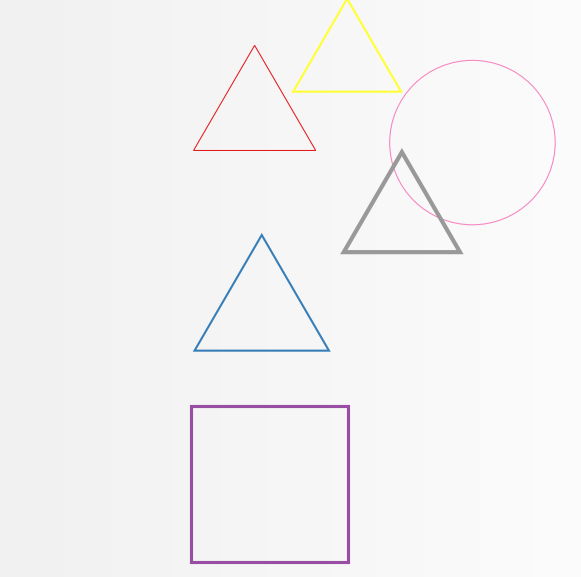[{"shape": "triangle", "thickness": 0.5, "radius": 0.61, "center": [0.438, 0.799]}, {"shape": "triangle", "thickness": 1, "radius": 0.67, "center": [0.45, 0.459]}, {"shape": "square", "thickness": 1.5, "radius": 0.68, "center": [0.463, 0.161]}, {"shape": "triangle", "thickness": 1, "radius": 0.54, "center": [0.597, 0.894]}, {"shape": "circle", "thickness": 0.5, "radius": 0.71, "center": [0.813, 0.752]}, {"shape": "triangle", "thickness": 2, "radius": 0.58, "center": [0.691, 0.62]}]